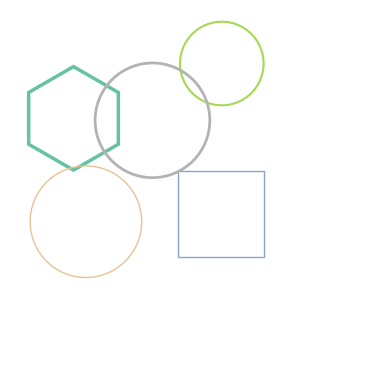[{"shape": "hexagon", "thickness": 2.5, "radius": 0.67, "center": [0.191, 0.693]}, {"shape": "square", "thickness": 1, "radius": 0.56, "center": [0.574, 0.445]}, {"shape": "circle", "thickness": 1.5, "radius": 0.54, "center": [0.576, 0.835]}, {"shape": "circle", "thickness": 1, "radius": 0.72, "center": [0.223, 0.424]}, {"shape": "circle", "thickness": 2, "radius": 0.74, "center": [0.396, 0.687]}]